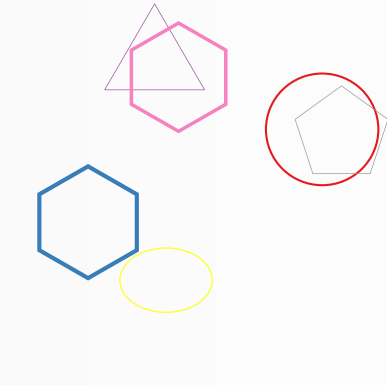[{"shape": "circle", "thickness": 1.5, "radius": 0.73, "center": [0.831, 0.664]}, {"shape": "hexagon", "thickness": 3, "radius": 0.73, "center": [0.227, 0.423]}, {"shape": "triangle", "thickness": 0.5, "radius": 0.74, "center": [0.399, 0.841]}, {"shape": "oval", "thickness": 1, "radius": 0.6, "center": [0.429, 0.272]}, {"shape": "hexagon", "thickness": 2.5, "radius": 0.7, "center": [0.461, 0.799]}, {"shape": "pentagon", "thickness": 0.5, "radius": 0.63, "center": [0.881, 0.651]}]